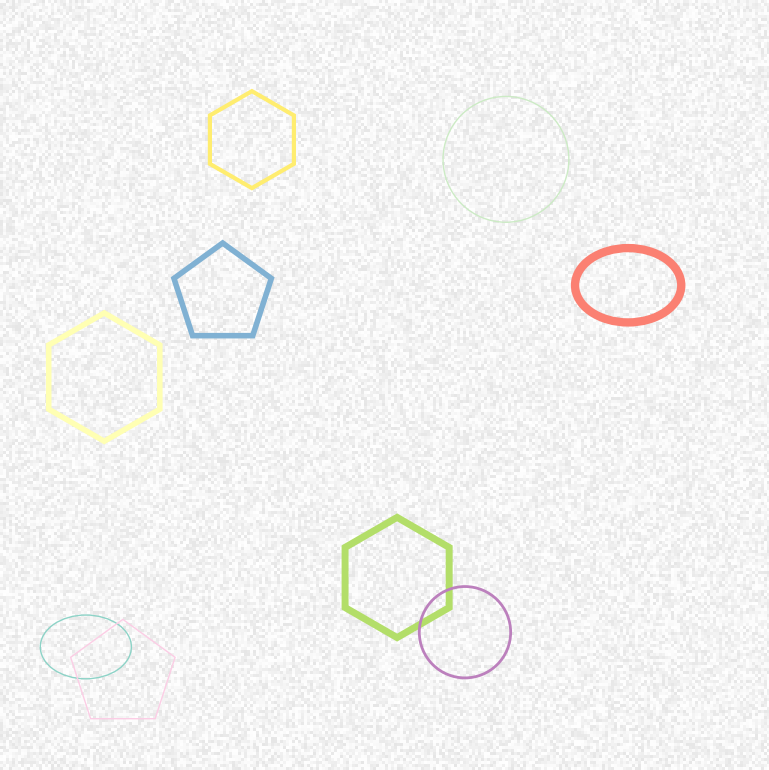[{"shape": "oval", "thickness": 0.5, "radius": 0.3, "center": [0.111, 0.16]}, {"shape": "hexagon", "thickness": 2, "radius": 0.42, "center": [0.135, 0.51]}, {"shape": "oval", "thickness": 3, "radius": 0.34, "center": [0.816, 0.63]}, {"shape": "pentagon", "thickness": 2, "radius": 0.33, "center": [0.289, 0.618]}, {"shape": "hexagon", "thickness": 2.5, "radius": 0.39, "center": [0.516, 0.25]}, {"shape": "pentagon", "thickness": 0.5, "radius": 0.36, "center": [0.16, 0.124]}, {"shape": "circle", "thickness": 1, "radius": 0.3, "center": [0.604, 0.179]}, {"shape": "circle", "thickness": 0.5, "radius": 0.41, "center": [0.657, 0.793]}, {"shape": "hexagon", "thickness": 1.5, "radius": 0.31, "center": [0.327, 0.819]}]